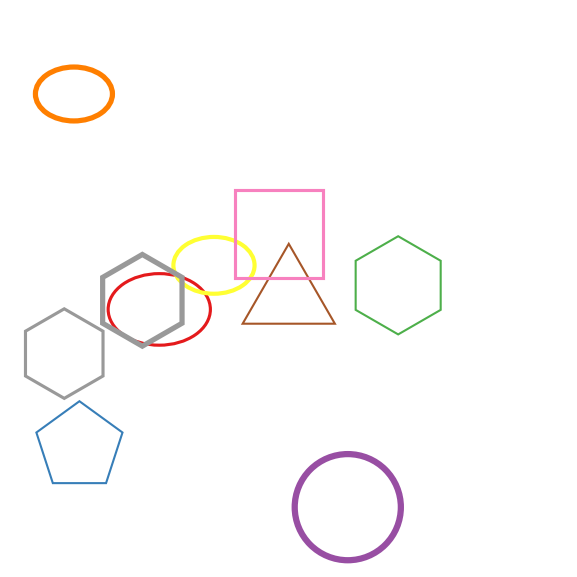[{"shape": "oval", "thickness": 1.5, "radius": 0.44, "center": [0.276, 0.463]}, {"shape": "pentagon", "thickness": 1, "radius": 0.39, "center": [0.138, 0.226]}, {"shape": "hexagon", "thickness": 1, "radius": 0.43, "center": [0.689, 0.505]}, {"shape": "circle", "thickness": 3, "radius": 0.46, "center": [0.602, 0.121]}, {"shape": "oval", "thickness": 2.5, "radius": 0.33, "center": [0.128, 0.836]}, {"shape": "oval", "thickness": 2, "radius": 0.35, "center": [0.371, 0.54]}, {"shape": "triangle", "thickness": 1, "radius": 0.46, "center": [0.5, 0.485]}, {"shape": "square", "thickness": 1.5, "radius": 0.38, "center": [0.483, 0.594]}, {"shape": "hexagon", "thickness": 1.5, "radius": 0.39, "center": [0.111, 0.387]}, {"shape": "hexagon", "thickness": 2.5, "radius": 0.4, "center": [0.246, 0.479]}]